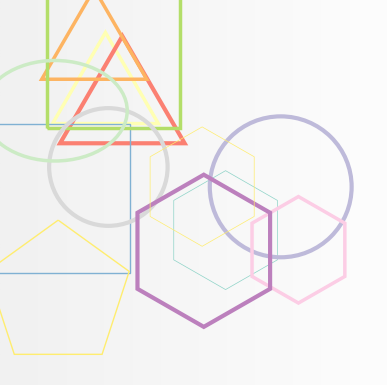[{"shape": "hexagon", "thickness": 0.5, "radius": 0.77, "center": [0.582, 0.402]}, {"shape": "triangle", "thickness": 2.5, "radius": 0.79, "center": [0.272, 0.758]}, {"shape": "circle", "thickness": 3, "radius": 0.92, "center": [0.724, 0.515]}, {"shape": "triangle", "thickness": 3, "radius": 0.93, "center": [0.316, 0.721]}, {"shape": "square", "thickness": 1, "radius": 0.97, "center": [0.141, 0.485]}, {"shape": "triangle", "thickness": 2.5, "radius": 0.78, "center": [0.243, 0.872]}, {"shape": "square", "thickness": 2.5, "radius": 0.85, "center": [0.293, 0.837]}, {"shape": "hexagon", "thickness": 2.5, "radius": 0.69, "center": [0.77, 0.351]}, {"shape": "circle", "thickness": 3, "radius": 0.76, "center": [0.28, 0.566]}, {"shape": "hexagon", "thickness": 3, "radius": 0.99, "center": [0.526, 0.349]}, {"shape": "oval", "thickness": 2.5, "radius": 0.93, "center": [0.142, 0.712]}, {"shape": "hexagon", "thickness": 0.5, "radius": 0.78, "center": [0.522, 0.515]}, {"shape": "pentagon", "thickness": 1, "radius": 0.96, "center": [0.15, 0.236]}]